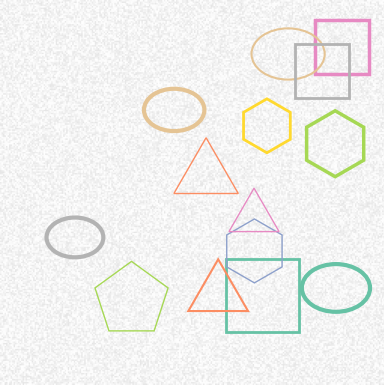[{"shape": "oval", "thickness": 3, "radius": 0.44, "center": [0.873, 0.252]}, {"shape": "square", "thickness": 2, "radius": 0.47, "center": [0.681, 0.233]}, {"shape": "triangle", "thickness": 1.5, "radius": 0.45, "center": [0.567, 0.237]}, {"shape": "triangle", "thickness": 1, "radius": 0.48, "center": [0.535, 0.546]}, {"shape": "hexagon", "thickness": 1, "radius": 0.41, "center": [0.661, 0.348]}, {"shape": "triangle", "thickness": 1, "radius": 0.38, "center": [0.66, 0.436]}, {"shape": "square", "thickness": 2.5, "radius": 0.35, "center": [0.889, 0.877]}, {"shape": "pentagon", "thickness": 1, "radius": 0.5, "center": [0.342, 0.221]}, {"shape": "hexagon", "thickness": 2.5, "radius": 0.43, "center": [0.871, 0.627]}, {"shape": "hexagon", "thickness": 2, "radius": 0.35, "center": [0.693, 0.673]}, {"shape": "oval", "thickness": 1.5, "radius": 0.48, "center": [0.748, 0.86]}, {"shape": "oval", "thickness": 3, "radius": 0.39, "center": [0.452, 0.714]}, {"shape": "square", "thickness": 2, "radius": 0.35, "center": [0.835, 0.815]}, {"shape": "oval", "thickness": 3, "radius": 0.37, "center": [0.195, 0.383]}]